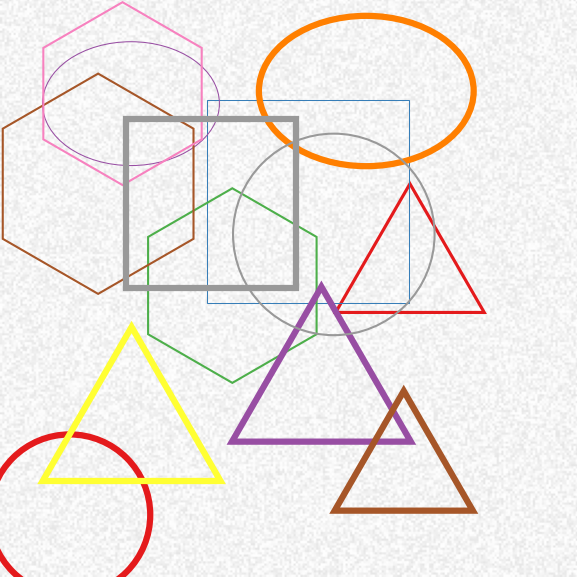[{"shape": "circle", "thickness": 3, "radius": 0.7, "center": [0.121, 0.108]}, {"shape": "triangle", "thickness": 1.5, "radius": 0.74, "center": [0.71, 0.532]}, {"shape": "square", "thickness": 0.5, "radius": 0.87, "center": [0.533, 0.65]}, {"shape": "hexagon", "thickness": 1, "radius": 0.84, "center": [0.402, 0.505]}, {"shape": "triangle", "thickness": 3, "radius": 0.89, "center": [0.557, 0.324]}, {"shape": "oval", "thickness": 0.5, "radius": 0.77, "center": [0.227, 0.82]}, {"shape": "oval", "thickness": 3, "radius": 0.93, "center": [0.634, 0.842]}, {"shape": "triangle", "thickness": 3, "radius": 0.89, "center": [0.228, 0.255]}, {"shape": "triangle", "thickness": 3, "radius": 0.69, "center": [0.699, 0.184]}, {"shape": "hexagon", "thickness": 1, "radius": 0.95, "center": [0.17, 0.681]}, {"shape": "hexagon", "thickness": 1, "radius": 0.79, "center": [0.212, 0.837]}, {"shape": "square", "thickness": 3, "radius": 0.73, "center": [0.365, 0.647]}, {"shape": "circle", "thickness": 1, "radius": 0.87, "center": [0.578, 0.593]}]